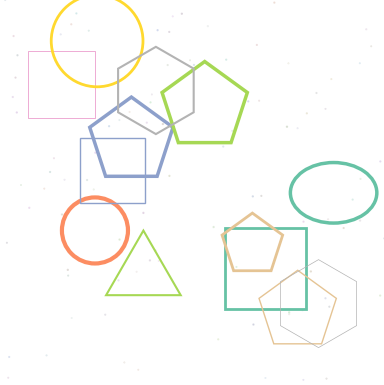[{"shape": "square", "thickness": 2, "radius": 0.53, "center": [0.69, 0.302]}, {"shape": "oval", "thickness": 2.5, "radius": 0.56, "center": [0.867, 0.499]}, {"shape": "circle", "thickness": 3, "radius": 0.43, "center": [0.247, 0.401]}, {"shape": "pentagon", "thickness": 2.5, "radius": 0.57, "center": [0.341, 0.634]}, {"shape": "square", "thickness": 1, "radius": 0.42, "center": [0.291, 0.558]}, {"shape": "square", "thickness": 0.5, "radius": 0.43, "center": [0.16, 0.781]}, {"shape": "triangle", "thickness": 1.5, "radius": 0.56, "center": [0.372, 0.289]}, {"shape": "pentagon", "thickness": 2.5, "radius": 0.58, "center": [0.532, 0.724]}, {"shape": "circle", "thickness": 2, "radius": 0.6, "center": [0.252, 0.894]}, {"shape": "pentagon", "thickness": 1, "radius": 0.53, "center": [0.773, 0.192]}, {"shape": "pentagon", "thickness": 2, "radius": 0.41, "center": [0.656, 0.364]}, {"shape": "hexagon", "thickness": 0.5, "radius": 0.57, "center": [0.827, 0.211]}, {"shape": "hexagon", "thickness": 1.5, "radius": 0.57, "center": [0.405, 0.765]}]